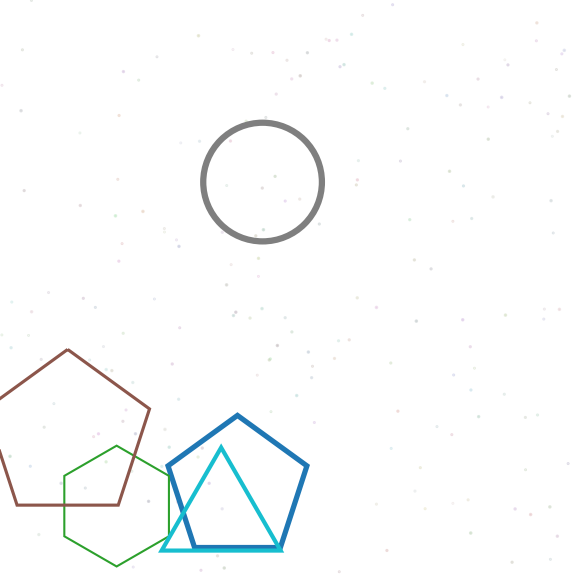[{"shape": "pentagon", "thickness": 2.5, "radius": 0.63, "center": [0.411, 0.153]}, {"shape": "hexagon", "thickness": 1, "radius": 0.52, "center": [0.202, 0.123]}, {"shape": "pentagon", "thickness": 1.5, "radius": 0.75, "center": [0.117, 0.245]}, {"shape": "circle", "thickness": 3, "radius": 0.51, "center": [0.455, 0.684]}, {"shape": "triangle", "thickness": 2, "radius": 0.59, "center": [0.383, 0.105]}]